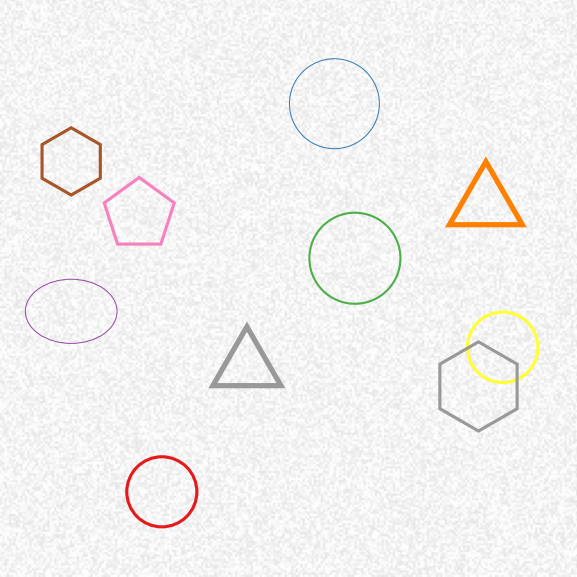[{"shape": "circle", "thickness": 1.5, "radius": 0.3, "center": [0.28, 0.148]}, {"shape": "circle", "thickness": 0.5, "radius": 0.39, "center": [0.579, 0.82]}, {"shape": "circle", "thickness": 1, "radius": 0.39, "center": [0.615, 0.552]}, {"shape": "oval", "thickness": 0.5, "radius": 0.4, "center": [0.123, 0.46]}, {"shape": "triangle", "thickness": 2.5, "radius": 0.36, "center": [0.841, 0.646]}, {"shape": "circle", "thickness": 1.5, "radius": 0.31, "center": [0.87, 0.398]}, {"shape": "hexagon", "thickness": 1.5, "radius": 0.29, "center": [0.123, 0.72]}, {"shape": "pentagon", "thickness": 1.5, "radius": 0.32, "center": [0.241, 0.628]}, {"shape": "triangle", "thickness": 2.5, "radius": 0.34, "center": [0.428, 0.365]}, {"shape": "hexagon", "thickness": 1.5, "radius": 0.39, "center": [0.829, 0.33]}]